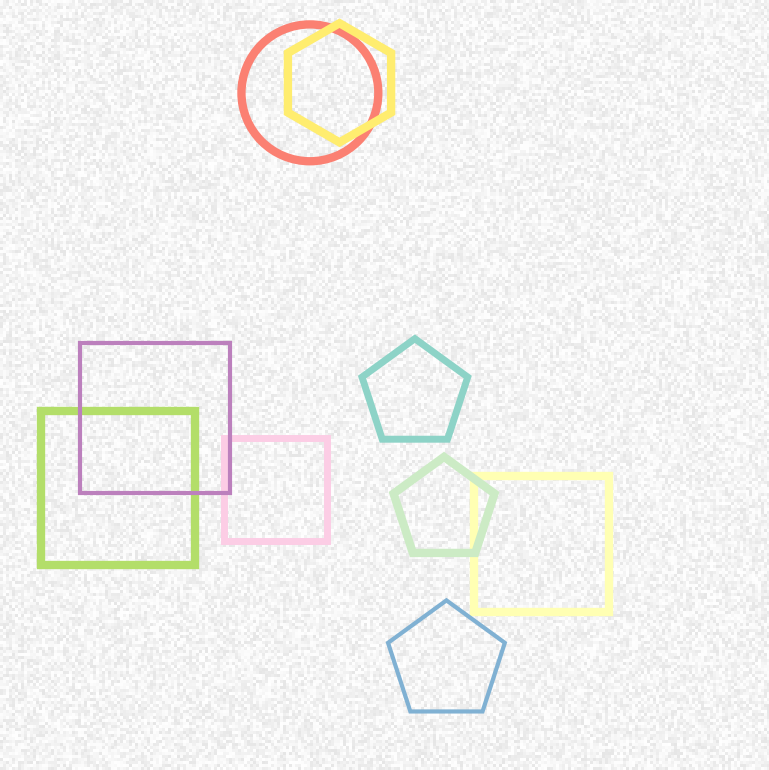[{"shape": "pentagon", "thickness": 2.5, "radius": 0.36, "center": [0.539, 0.488]}, {"shape": "square", "thickness": 3, "radius": 0.44, "center": [0.703, 0.294]}, {"shape": "circle", "thickness": 3, "radius": 0.44, "center": [0.402, 0.879]}, {"shape": "pentagon", "thickness": 1.5, "radius": 0.4, "center": [0.58, 0.141]}, {"shape": "square", "thickness": 3, "radius": 0.5, "center": [0.153, 0.366]}, {"shape": "square", "thickness": 2.5, "radius": 0.34, "center": [0.357, 0.365]}, {"shape": "square", "thickness": 1.5, "radius": 0.49, "center": [0.202, 0.458]}, {"shape": "pentagon", "thickness": 3, "radius": 0.34, "center": [0.577, 0.338]}, {"shape": "hexagon", "thickness": 3, "radius": 0.39, "center": [0.441, 0.892]}]